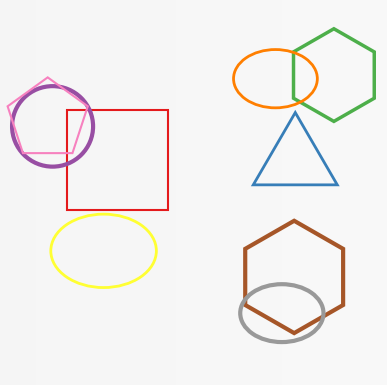[{"shape": "square", "thickness": 1.5, "radius": 0.65, "center": [0.303, 0.584]}, {"shape": "triangle", "thickness": 2, "radius": 0.63, "center": [0.762, 0.582]}, {"shape": "hexagon", "thickness": 2.5, "radius": 0.6, "center": [0.862, 0.805]}, {"shape": "circle", "thickness": 3, "radius": 0.52, "center": [0.136, 0.672]}, {"shape": "oval", "thickness": 2, "radius": 0.54, "center": [0.711, 0.796]}, {"shape": "oval", "thickness": 2, "radius": 0.68, "center": [0.267, 0.348]}, {"shape": "hexagon", "thickness": 3, "radius": 0.73, "center": [0.759, 0.281]}, {"shape": "pentagon", "thickness": 1.5, "radius": 0.54, "center": [0.123, 0.69]}, {"shape": "oval", "thickness": 3, "radius": 0.54, "center": [0.727, 0.187]}]